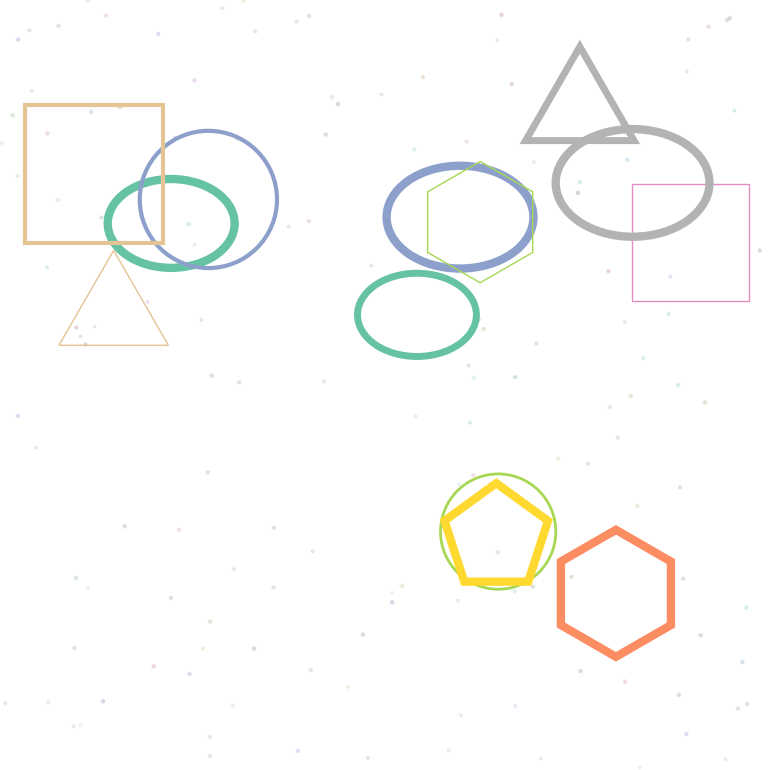[{"shape": "oval", "thickness": 3, "radius": 0.41, "center": [0.222, 0.71]}, {"shape": "oval", "thickness": 2.5, "radius": 0.39, "center": [0.541, 0.591]}, {"shape": "hexagon", "thickness": 3, "radius": 0.41, "center": [0.8, 0.229]}, {"shape": "oval", "thickness": 3, "radius": 0.48, "center": [0.597, 0.718]}, {"shape": "circle", "thickness": 1.5, "radius": 0.45, "center": [0.271, 0.741]}, {"shape": "square", "thickness": 0.5, "radius": 0.38, "center": [0.896, 0.686]}, {"shape": "hexagon", "thickness": 0.5, "radius": 0.39, "center": [0.624, 0.712]}, {"shape": "circle", "thickness": 1, "radius": 0.37, "center": [0.647, 0.31]}, {"shape": "pentagon", "thickness": 3, "radius": 0.35, "center": [0.644, 0.302]}, {"shape": "triangle", "thickness": 0.5, "radius": 0.41, "center": [0.148, 0.593]}, {"shape": "square", "thickness": 1.5, "radius": 0.45, "center": [0.122, 0.774]}, {"shape": "oval", "thickness": 3, "radius": 0.5, "center": [0.822, 0.762]}, {"shape": "triangle", "thickness": 2.5, "radius": 0.41, "center": [0.753, 0.858]}]